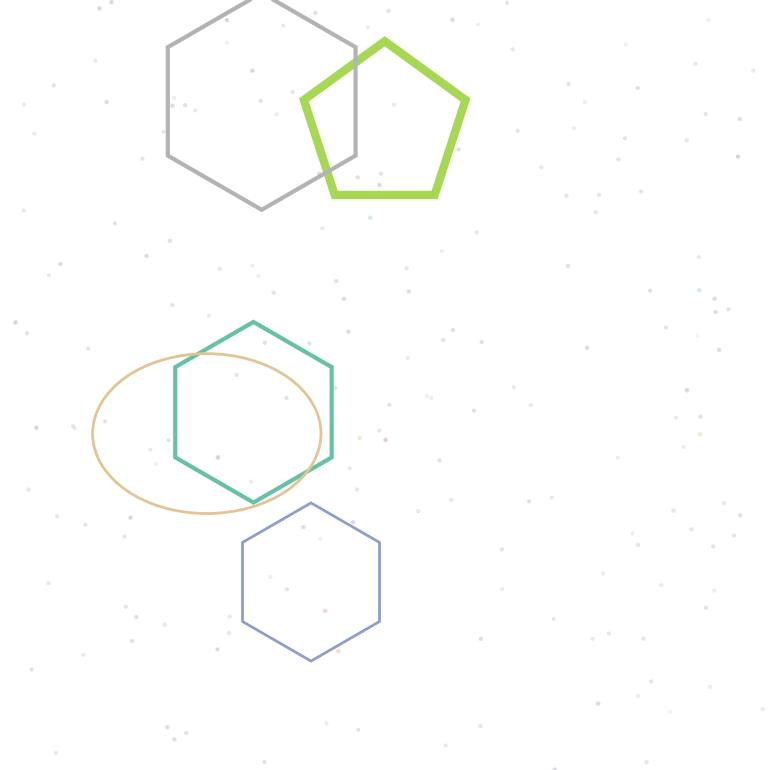[{"shape": "hexagon", "thickness": 1.5, "radius": 0.59, "center": [0.329, 0.465]}, {"shape": "hexagon", "thickness": 1, "radius": 0.51, "center": [0.404, 0.244]}, {"shape": "pentagon", "thickness": 3, "radius": 0.55, "center": [0.5, 0.836]}, {"shape": "oval", "thickness": 1, "radius": 0.74, "center": [0.269, 0.437]}, {"shape": "hexagon", "thickness": 1.5, "radius": 0.7, "center": [0.34, 0.868]}]